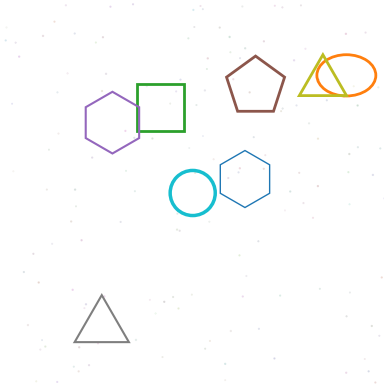[{"shape": "hexagon", "thickness": 1, "radius": 0.37, "center": [0.636, 0.535]}, {"shape": "oval", "thickness": 2, "radius": 0.38, "center": [0.9, 0.804]}, {"shape": "square", "thickness": 2, "radius": 0.31, "center": [0.417, 0.721]}, {"shape": "hexagon", "thickness": 1.5, "radius": 0.4, "center": [0.292, 0.681]}, {"shape": "pentagon", "thickness": 2, "radius": 0.4, "center": [0.664, 0.775]}, {"shape": "triangle", "thickness": 1.5, "radius": 0.41, "center": [0.264, 0.152]}, {"shape": "triangle", "thickness": 2, "radius": 0.35, "center": [0.839, 0.787]}, {"shape": "circle", "thickness": 2.5, "radius": 0.29, "center": [0.501, 0.499]}]